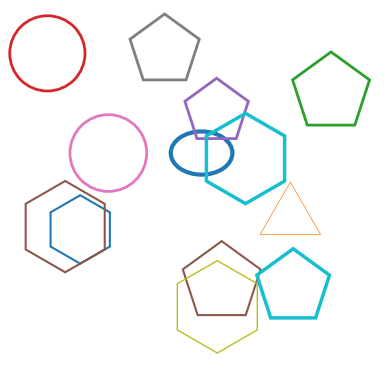[{"shape": "hexagon", "thickness": 1.5, "radius": 0.44, "center": [0.208, 0.404]}, {"shape": "oval", "thickness": 3, "radius": 0.4, "center": [0.524, 0.602]}, {"shape": "triangle", "thickness": 0.5, "radius": 0.45, "center": [0.754, 0.436]}, {"shape": "pentagon", "thickness": 2, "radius": 0.53, "center": [0.86, 0.76]}, {"shape": "circle", "thickness": 2, "radius": 0.49, "center": [0.123, 0.861]}, {"shape": "pentagon", "thickness": 2, "radius": 0.43, "center": [0.563, 0.71]}, {"shape": "hexagon", "thickness": 1.5, "radius": 0.59, "center": [0.169, 0.411]}, {"shape": "pentagon", "thickness": 1.5, "radius": 0.53, "center": [0.576, 0.267]}, {"shape": "circle", "thickness": 2, "radius": 0.5, "center": [0.281, 0.602]}, {"shape": "pentagon", "thickness": 2, "radius": 0.47, "center": [0.428, 0.869]}, {"shape": "hexagon", "thickness": 1, "radius": 0.6, "center": [0.564, 0.203]}, {"shape": "pentagon", "thickness": 2.5, "radius": 0.5, "center": [0.761, 0.255]}, {"shape": "hexagon", "thickness": 2.5, "radius": 0.59, "center": [0.638, 0.588]}]